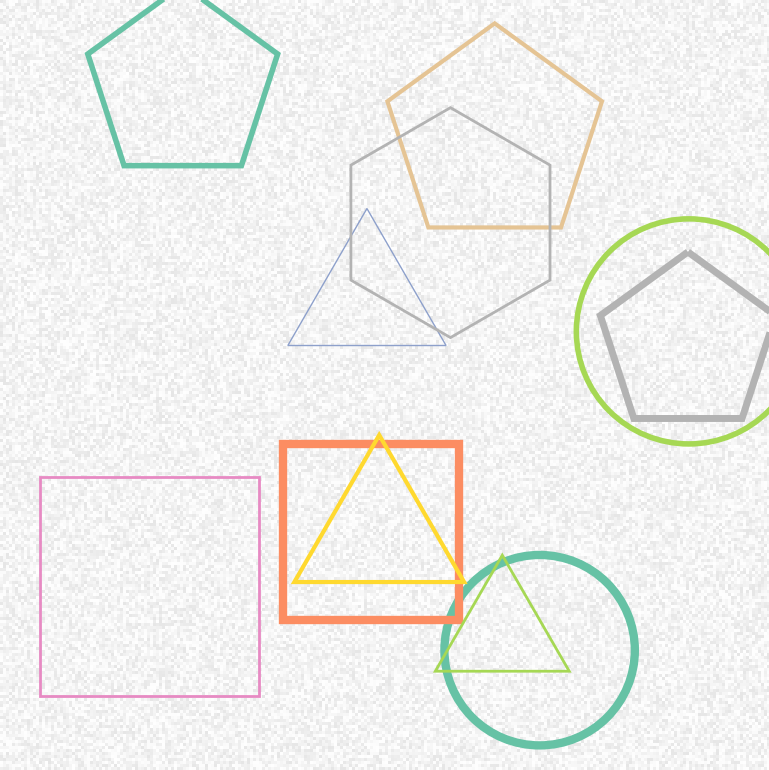[{"shape": "circle", "thickness": 3, "radius": 0.62, "center": [0.701, 0.156]}, {"shape": "pentagon", "thickness": 2, "radius": 0.65, "center": [0.237, 0.89]}, {"shape": "square", "thickness": 3, "radius": 0.57, "center": [0.482, 0.309]}, {"shape": "triangle", "thickness": 0.5, "radius": 0.59, "center": [0.477, 0.611]}, {"shape": "square", "thickness": 1, "radius": 0.71, "center": [0.194, 0.238]}, {"shape": "circle", "thickness": 2, "radius": 0.73, "center": [0.895, 0.57]}, {"shape": "triangle", "thickness": 1, "radius": 0.5, "center": [0.652, 0.178]}, {"shape": "triangle", "thickness": 1.5, "radius": 0.64, "center": [0.492, 0.308]}, {"shape": "pentagon", "thickness": 1.5, "radius": 0.73, "center": [0.642, 0.823]}, {"shape": "pentagon", "thickness": 2.5, "radius": 0.6, "center": [0.893, 0.553]}, {"shape": "hexagon", "thickness": 1, "radius": 0.75, "center": [0.585, 0.711]}]